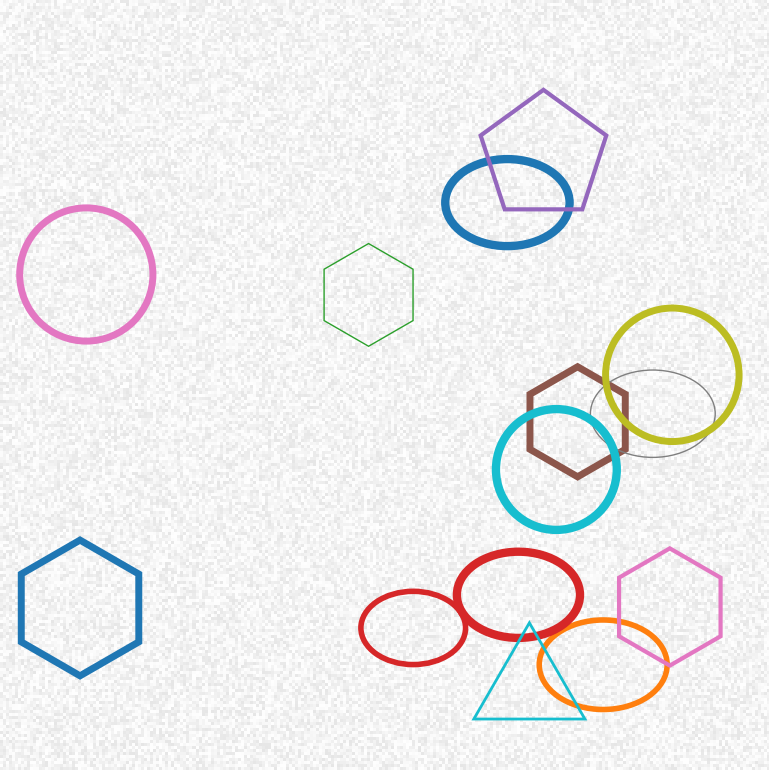[{"shape": "oval", "thickness": 3, "radius": 0.4, "center": [0.659, 0.737]}, {"shape": "hexagon", "thickness": 2.5, "radius": 0.44, "center": [0.104, 0.21]}, {"shape": "oval", "thickness": 2, "radius": 0.42, "center": [0.783, 0.137]}, {"shape": "hexagon", "thickness": 0.5, "radius": 0.33, "center": [0.479, 0.617]}, {"shape": "oval", "thickness": 3, "radius": 0.4, "center": [0.673, 0.228]}, {"shape": "oval", "thickness": 2, "radius": 0.34, "center": [0.537, 0.184]}, {"shape": "pentagon", "thickness": 1.5, "radius": 0.43, "center": [0.706, 0.798]}, {"shape": "hexagon", "thickness": 2.5, "radius": 0.36, "center": [0.75, 0.452]}, {"shape": "circle", "thickness": 2.5, "radius": 0.43, "center": [0.112, 0.644]}, {"shape": "hexagon", "thickness": 1.5, "radius": 0.38, "center": [0.87, 0.212]}, {"shape": "oval", "thickness": 0.5, "radius": 0.41, "center": [0.848, 0.463]}, {"shape": "circle", "thickness": 2.5, "radius": 0.43, "center": [0.873, 0.513]}, {"shape": "triangle", "thickness": 1, "radius": 0.42, "center": [0.687, 0.108]}, {"shape": "circle", "thickness": 3, "radius": 0.39, "center": [0.723, 0.39]}]